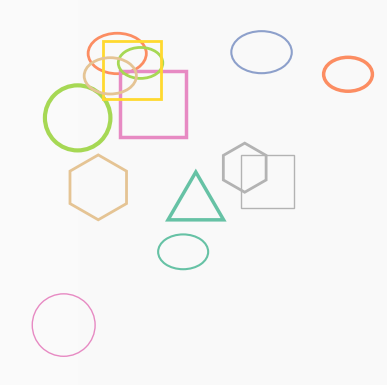[{"shape": "oval", "thickness": 1.5, "radius": 0.32, "center": [0.473, 0.346]}, {"shape": "triangle", "thickness": 2.5, "radius": 0.41, "center": [0.505, 0.47]}, {"shape": "oval", "thickness": 2.5, "radius": 0.31, "center": [0.898, 0.807]}, {"shape": "oval", "thickness": 2, "radius": 0.38, "center": [0.303, 0.861]}, {"shape": "oval", "thickness": 1.5, "radius": 0.39, "center": [0.675, 0.864]}, {"shape": "square", "thickness": 2.5, "radius": 0.42, "center": [0.395, 0.73]}, {"shape": "circle", "thickness": 1, "radius": 0.41, "center": [0.164, 0.156]}, {"shape": "circle", "thickness": 3, "radius": 0.42, "center": [0.2, 0.694]}, {"shape": "oval", "thickness": 2, "radius": 0.29, "center": [0.363, 0.837]}, {"shape": "square", "thickness": 2, "radius": 0.38, "center": [0.341, 0.818]}, {"shape": "oval", "thickness": 2, "radius": 0.34, "center": [0.285, 0.803]}, {"shape": "hexagon", "thickness": 2, "radius": 0.42, "center": [0.254, 0.513]}, {"shape": "hexagon", "thickness": 2, "radius": 0.32, "center": [0.632, 0.564]}, {"shape": "square", "thickness": 1, "radius": 0.35, "center": [0.69, 0.529]}]